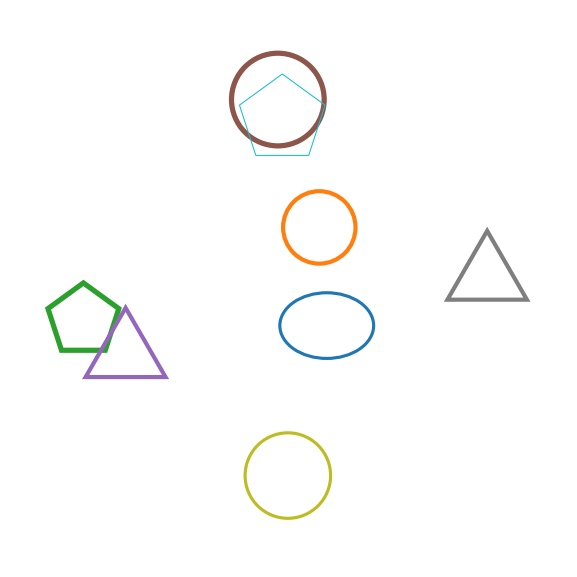[{"shape": "oval", "thickness": 1.5, "radius": 0.41, "center": [0.566, 0.435]}, {"shape": "circle", "thickness": 2, "radius": 0.31, "center": [0.553, 0.605]}, {"shape": "pentagon", "thickness": 2.5, "radius": 0.32, "center": [0.144, 0.445]}, {"shape": "triangle", "thickness": 2, "radius": 0.4, "center": [0.217, 0.386]}, {"shape": "circle", "thickness": 2.5, "radius": 0.4, "center": [0.481, 0.827]}, {"shape": "triangle", "thickness": 2, "radius": 0.4, "center": [0.844, 0.52]}, {"shape": "circle", "thickness": 1.5, "radius": 0.37, "center": [0.498, 0.176]}, {"shape": "pentagon", "thickness": 0.5, "radius": 0.39, "center": [0.489, 0.793]}]